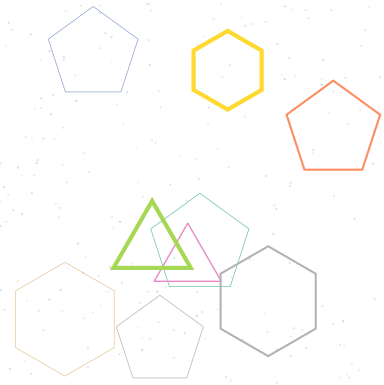[{"shape": "pentagon", "thickness": 0.5, "radius": 0.67, "center": [0.519, 0.364]}, {"shape": "pentagon", "thickness": 1.5, "radius": 0.64, "center": [0.866, 0.663]}, {"shape": "pentagon", "thickness": 0.5, "radius": 0.61, "center": [0.242, 0.86]}, {"shape": "triangle", "thickness": 1, "radius": 0.5, "center": [0.488, 0.32]}, {"shape": "triangle", "thickness": 3, "radius": 0.58, "center": [0.395, 0.362]}, {"shape": "hexagon", "thickness": 3, "radius": 0.51, "center": [0.591, 0.818]}, {"shape": "hexagon", "thickness": 0.5, "radius": 0.74, "center": [0.169, 0.171]}, {"shape": "hexagon", "thickness": 1.5, "radius": 0.71, "center": [0.697, 0.218]}, {"shape": "pentagon", "thickness": 0.5, "radius": 0.59, "center": [0.415, 0.114]}]